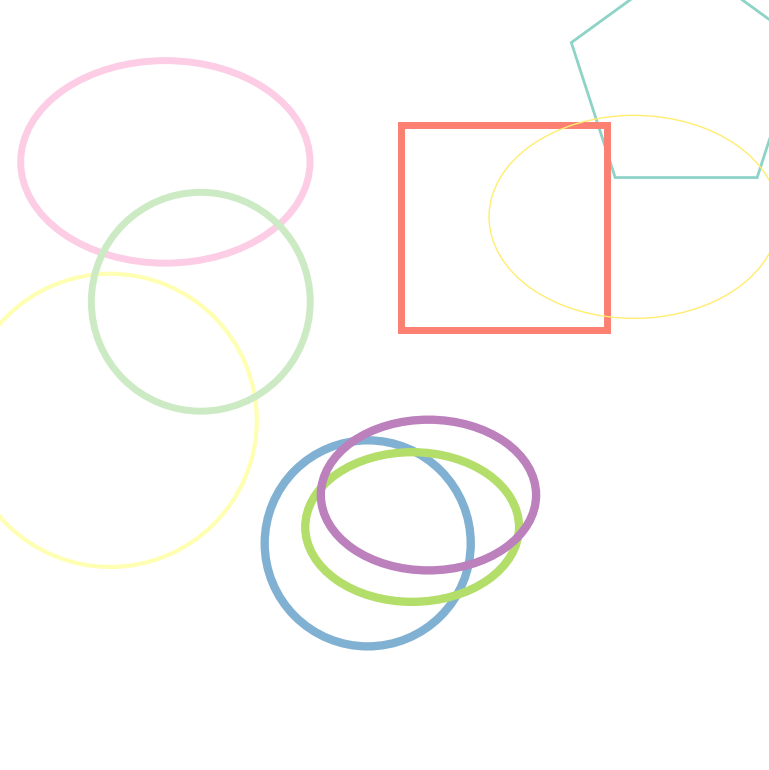[{"shape": "pentagon", "thickness": 1, "radius": 0.78, "center": [0.891, 0.896]}, {"shape": "circle", "thickness": 1.5, "radius": 0.95, "center": [0.143, 0.454]}, {"shape": "square", "thickness": 2.5, "radius": 0.67, "center": [0.655, 0.705]}, {"shape": "circle", "thickness": 3, "radius": 0.67, "center": [0.478, 0.294]}, {"shape": "oval", "thickness": 3, "radius": 0.69, "center": [0.535, 0.316]}, {"shape": "oval", "thickness": 2.5, "radius": 0.94, "center": [0.215, 0.79]}, {"shape": "oval", "thickness": 3, "radius": 0.7, "center": [0.556, 0.357]}, {"shape": "circle", "thickness": 2.5, "radius": 0.71, "center": [0.261, 0.608]}, {"shape": "oval", "thickness": 0.5, "radius": 0.94, "center": [0.823, 0.718]}]